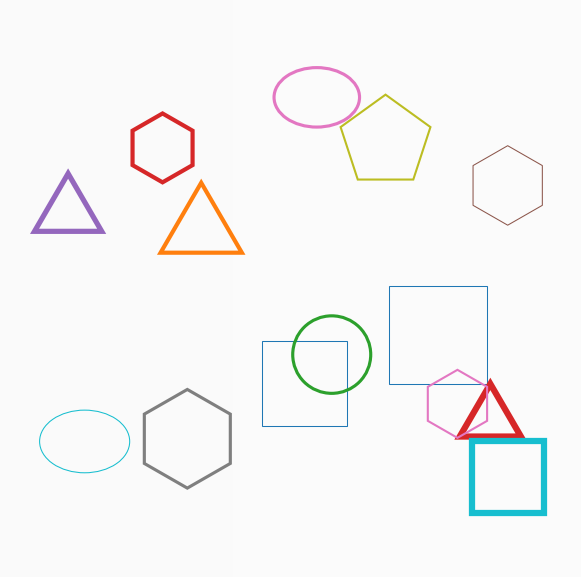[{"shape": "square", "thickness": 0.5, "radius": 0.42, "center": [0.754, 0.419]}, {"shape": "square", "thickness": 0.5, "radius": 0.37, "center": [0.524, 0.335]}, {"shape": "triangle", "thickness": 2, "radius": 0.4, "center": [0.346, 0.602]}, {"shape": "circle", "thickness": 1.5, "radius": 0.34, "center": [0.571, 0.385]}, {"shape": "hexagon", "thickness": 2, "radius": 0.3, "center": [0.28, 0.743]}, {"shape": "triangle", "thickness": 3, "radius": 0.3, "center": [0.844, 0.274]}, {"shape": "triangle", "thickness": 2.5, "radius": 0.33, "center": [0.117, 0.632]}, {"shape": "hexagon", "thickness": 0.5, "radius": 0.34, "center": [0.873, 0.678]}, {"shape": "hexagon", "thickness": 1, "radius": 0.29, "center": [0.787, 0.3]}, {"shape": "oval", "thickness": 1.5, "radius": 0.37, "center": [0.545, 0.831]}, {"shape": "hexagon", "thickness": 1.5, "radius": 0.43, "center": [0.322, 0.239]}, {"shape": "pentagon", "thickness": 1, "radius": 0.41, "center": [0.663, 0.754]}, {"shape": "oval", "thickness": 0.5, "radius": 0.39, "center": [0.146, 0.235]}, {"shape": "square", "thickness": 3, "radius": 0.31, "center": [0.873, 0.174]}]